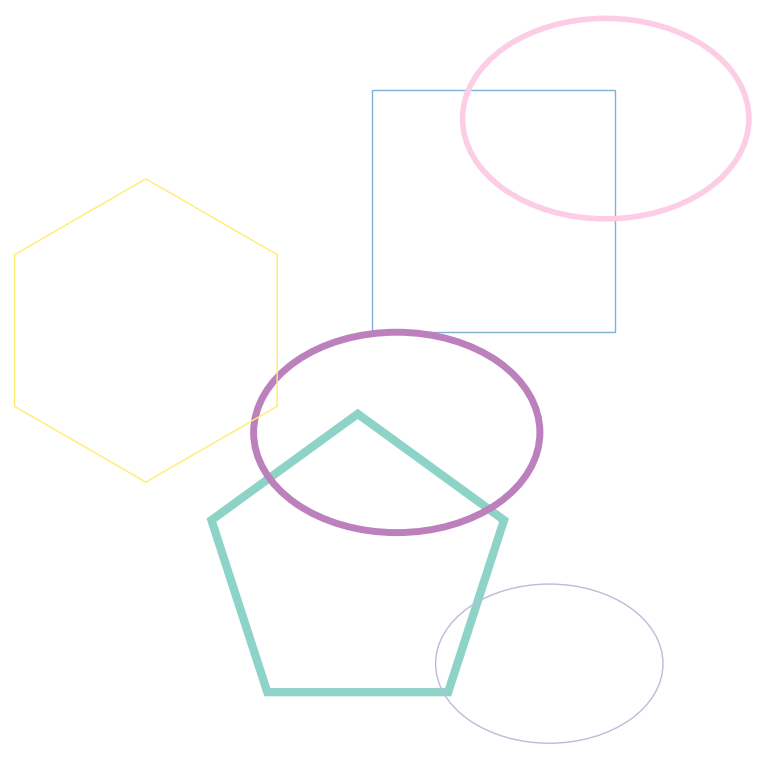[{"shape": "pentagon", "thickness": 3, "radius": 1.0, "center": [0.465, 0.263]}, {"shape": "oval", "thickness": 0.5, "radius": 0.74, "center": [0.713, 0.138]}, {"shape": "square", "thickness": 0.5, "radius": 0.79, "center": [0.641, 0.726]}, {"shape": "oval", "thickness": 2, "radius": 0.93, "center": [0.787, 0.846]}, {"shape": "oval", "thickness": 2.5, "radius": 0.93, "center": [0.515, 0.438]}, {"shape": "hexagon", "thickness": 0.5, "radius": 0.98, "center": [0.189, 0.571]}]